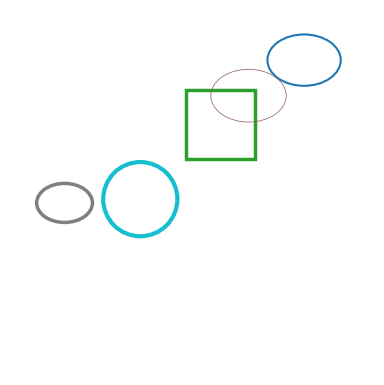[{"shape": "oval", "thickness": 1.5, "radius": 0.48, "center": [0.79, 0.844]}, {"shape": "square", "thickness": 2.5, "radius": 0.45, "center": [0.573, 0.677]}, {"shape": "oval", "thickness": 0.5, "radius": 0.49, "center": [0.646, 0.752]}, {"shape": "oval", "thickness": 2.5, "radius": 0.36, "center": [0.168, 0.473]}, {"shape": "circle", "thickness": 3, "radius": 0.48, "center": [0.364, 0.483]}]